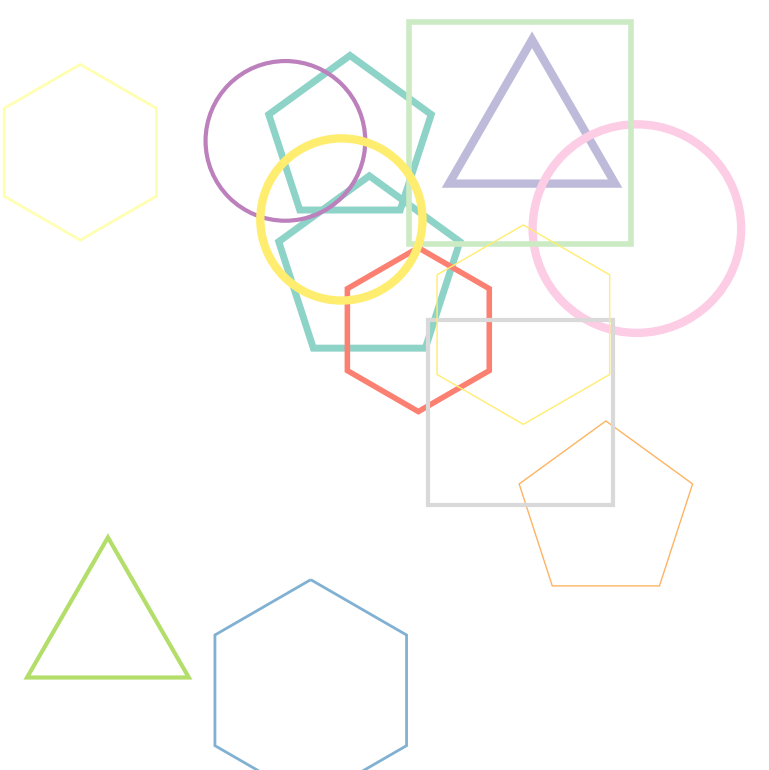[{"shape": "pentagon", "thickness": 2.5, "radius": 0.62, "center": [0.48, 0.648]}, {"shape": "pentagon", "thickness": 2.5, "radius": 0.55, "center": [0.455, 0.817]}, {"shape": "hexagon", "thickness": 1, "radius": 0.57, "center": [0.104, 0.802]}, {"shape": "triangle", "thickness": 3, "radius": 0.62, "center": [0.691, 0.824]}, {"shape": "hexagon", "thickness": 2, "radius": 0.53, "center": [0.543, 0.572]}, {"shape": "hexagon", "thickness": 1, "radius": 0.72, "center": [0.404, 0.103]}, {"shape": "pentagon", "thickness": 0.5, "radius": 0.59, "center": [0.787, 0.335]}, {"shape": "triangle", "thickness": 1.5, "radius": 0.61, "center": [0.14, 0.181]}, {"shape": "circle", "thickness": 3, "radius": 0.68, "center": [0.827, 0.703]}, {"shape": "square", "thickness": 1.5, "radius": 0.6, "center": [0.676, 0.464]}, {"shape": "circle", "thickness": 1.5, "radius": 0.52, "center": [0.371, 0.817]}, {"shape": "square", "thickness": 2, "radius": 0.72, "center": [0.675, 0.827]}, {"shape": "circle", "thickness": 3, "radius": 0.53, "center": [0.443, 0.715]}, {"shape": "hexagon", "thickness": 0.5, "radius": 0.65, "center": [0.68, 0.578]}]